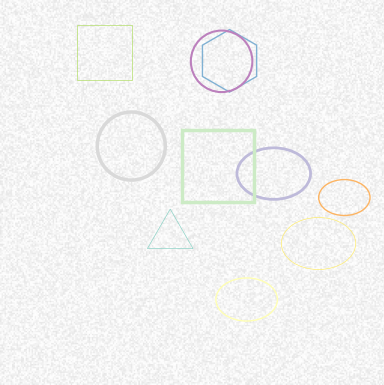[{"shape": "triangle", "thickness": 0.5, "radius": 0.34, "center": [0.442, 0.389]}, {"shape": "oval", "thickness": 1, "radius": 0.4, "center": [0.641, 0.222]}, {"shape": "oval", "thickness": 2, "radius": 0.48, "center": [0.711, 0.549]}, {"shape": "hexagon", "thickness": 1, "radius": 0.41, "center": [0.596, 0.842]}, {"shape": "oval", "thickness": 1, "radius": 0.33, "center": [0.894, 0.487]}, {"shape": "square", "thickness": 0.5, "radius": 0.36, "center": [0.272, 0.863]}, {"shape": "circle", "thickness": 2.5, "radius": 0.44, "center": [0.341, 0.621]}, {"shape": "circle", "thickness": 1.5, "radius": 0.4, "center": [0.576, 0.841]}, {"shape": "square", "thickness": 2.5, "radius": 0.47, "center": [0.567, 0.569]}, {"shape": "oval", "thickness": 0.5, "radius": 0.48, "center": [0.827, 0.368]}]